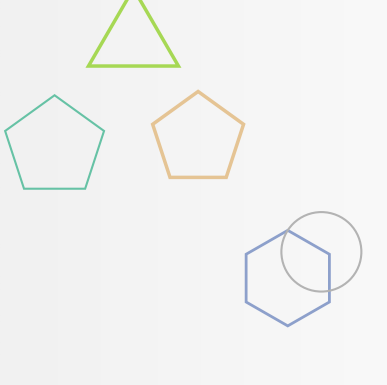[{"shape": "pentagon", "thickness": 1.5, "radius": 0.67, "center": [0.141, 0.618]}, {"shape": "hexagon", "thickness": 2, "radius": 0.62, "center": [0.743, 0.278]}, {"shape": "triangle", "thickness": 2.5, "radius": 0.67, "center": [0.344, 0.895]}, {"shape": "pentagon", "thickness": 2.5, "radius": 0.62, "center": [0.511, 0.639]}, {"shape": "circle", "thickness": 1.5, "radius": 0.52, "center": [0.829, 0.346]}]